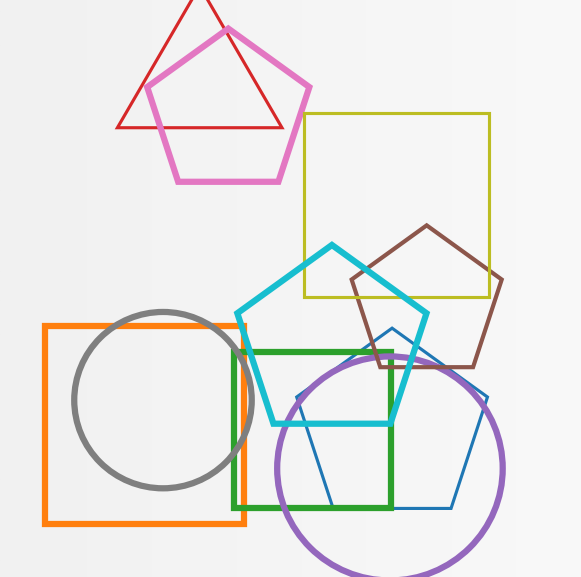[{"shape": "pentagon", "thickness": 1.5, "radius": 0.86, "center": [0.675, 0.258]}, {"shape": "square", "thickness": 3, "radius": 0.86, "center": [0.249, 0.263]}, {"shape": "square", "thickness": 3, "radius": 0.67, "center": [0.538, 0.254]}, {"shape": "triangle", "thickness": 1.5, "radius": 0.82, "center": [0.344, 0.86]}, {"shape": "circle", "thickness": 3, "radius": 0.97, "center": [0.671, 0.188]}, {"shape": "pentagon", "thickness": 2, "radius": 0.68, "center": [0.734, 0.473]}, {"shape": "pentagon", "thickness": 3, "radius": 0.73, "center": [0.393, 0.803]}, {"shape": "circle", "thickness": 3, "radius": 0.76, "center": [0.28, 0.306]}, {"shape": "square", "thickness": 1.5, "radius": 0.8, "center": [0.682, 0.644]}, {"shape": "pentagon", "thickness": 3, "radius": 0.86, "center": [0.571, 0.404]}]